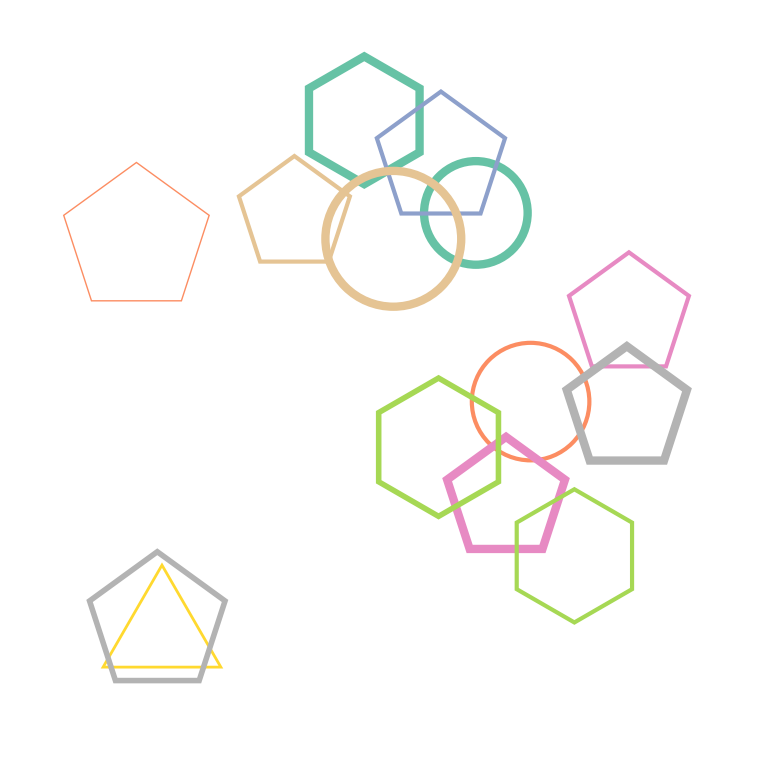[{"shape": "hexagon", "thickness": 3, "radius": 0.41, "center": [0.473, 0.844]}, {"shape": "circle", "thickness": 3, "radius": 0.34, "center": [0.618, 0.723]}, {"shape": "circle", "thickness": 1.5, "radius": 0.38, "center": [0.689, 0.478]}, {"shape": "pentagon", "thickness": 0.5, "radius": 0.5, "center": [0.177, 0.69]}, {"shape": "pentagon", "thickness": 1.5, "radius": 0.44, "center": [0.573, 0.794]}, {"shape": "pentagon", "thickness": 1.5, "radius": 0.41, "center": [0.817, 0.59]}, {"shape": "pentagon", "thickness": 3, "radius": 0.4, "center": [0.657, 0.352]}, {"shape": "hexagon", "thickness": 2, "radius": 0.45, "center": [0.57, 0.419]}, {"shape": "hexagon", "thickness": 1.5, "radius": 0.43, "center": [0.746, 0.278]}, {"shape": "triangle", "thickness": 1, "radius": 0.44, "center": [0.21, 0.178]}, {"shape": "circle", "thickness": 3, "radius": 0.44, "center": [0.511, 0.69]}, {"shape": "pentagon", "thickness": 1.5, "radius": 0.38, "center": [0.382, 0.722]}, {"shape": "pentagon", "thickness": 2, "radius": 0.46, "center": [0.204, 0.191]}, {"shape": "pentagon", "thickness": 3, "radius": 0.41, "center": [0.814, 0.468]}]